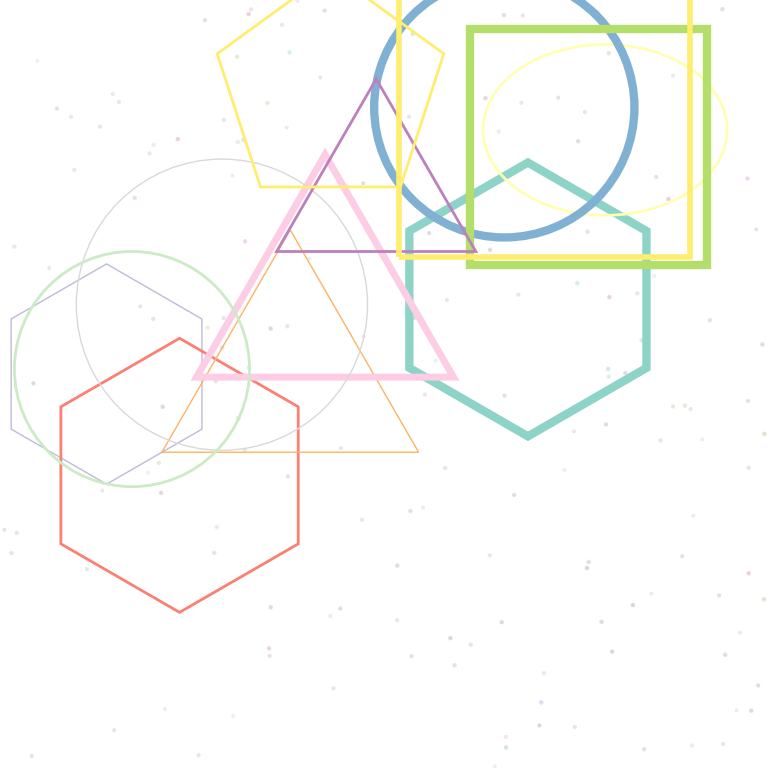[{"shape": "hexagon", "thickness": 3, "radius": 0.89, "center": [0.686, 0.611]}, {"shape": "oval", "thickness": 1, "radius": 0.79, "center": [0.786, 0.831]}, {"shape": "hexagon", "thickness": 0.5, "radius": 0.72, "center": [0.138, 0.514]}, {"shape": "hexagon", "thickness": 1, "radius": 0.89, "center": [0.233, 0.383]}, {"shape": "circle", "thickness": 3, "radius": 0.85, "center": [0.655, 0.861]}, {"shape": "triangle", "thickness": 0.5, "radius": 0.96, "center": [0.377, 0.509]}, {"shape": "square", "thickness": 3, "radius": 0.77, "center": [0.764, 0.809]}, {"shape": "triangle", "thickness": 2.5, "radius": 0.96, "center": [0.422, 0.607]}, {"shape": "circle", "thickness": 0.5, "radius": 0.95, "center": [0.288, 0.604]}, {"shape": "triangle", "thickness": 1, "radius": 0.75, "center": [0.489, 0.748]}, {"shape": "circle", "thickness": 1, "radius": 0.76, "center": [0.171, 0.521]}, {"shape": "square", "thickness": 2, "radius": 0.94, "center": [0.707, 0.856]}, {"shape": "pentagon", "thickness": 1, "radius": 0.77, "center": [0.429, 0.882]}]